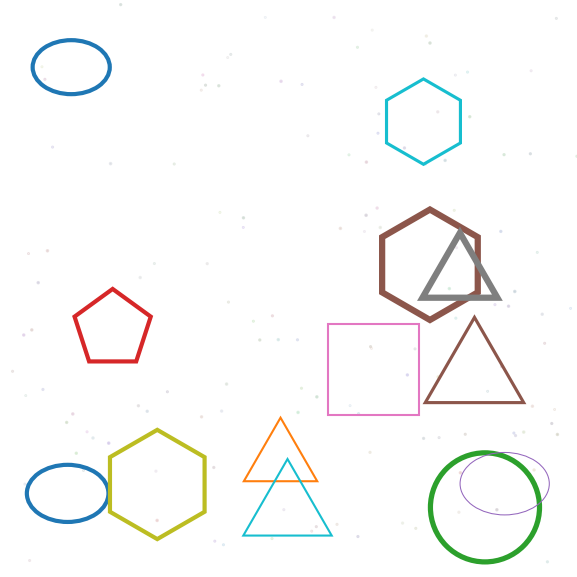[{"shape": "oval", "thickness": 2, "radius": 0.35, "center": [0.117, 0.145]}, {"shape": "oval", "thickness": 2, "radius": 0.33, "center": [0.123, 0.883]}, {"shape": "triangle", "thickness": 1, "radius": 0.37, "center": [0.486, 0.203]}, {"shape": "circle", "thickness": 2.5, "radius": 0.47, "center": [0.84, 0.121]}, {"shape": "pentagon", "thickness": 2, "radius": 0.35, "center": [0.195, 0.429]}, {"shape": "oval", "thickness": 0.5, "radius": 0.39, "center": [0.874, 0.162]}, {"shape": "hexagon", "thickness": 3, "radius": 0.48, "center": [0.745, 0.541]}, {"shape": "triangle", "thickness": 1.5, "radius": 0.49, "center": [0.822, 0.351]}, {"shape": "square", "thickness": 1, "radius": 0.39, "center": [0.646, 0.359]}, {"shape": "triangle", "thickness": 3, "radius": 0.37, "center": [0.796, 0.521]}, {"shape": "hexagon", "thickness": 2, "radius": 0.47, "center": [0.272, 0.16]}, {"shape": "triangle", "thickness": 1, "radius": 0.44, "center": [0.498, 0.116]}, {"shape": "hexagon", "thickness": 1.5, "radius": 0.37, "center": [0.733, 0.789]}]